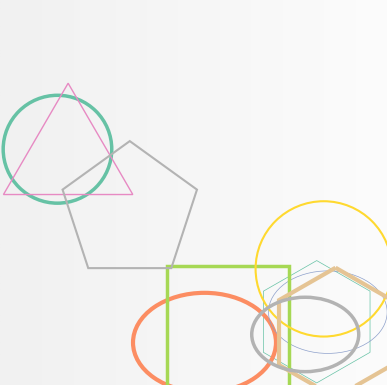[{"shape": "circle", "thickness": 2.5, "radius": 0.7, "center": [0.148, 0.612]}, {"shape": "hexagon", "thickness": 0.5, "radius": 0.79, "center": [0.817, 0.164]}, {"shape": "oval", "thickness": 3, "radius": 0.92, "center": [0.528, 0.11]}, {"shape": "oval", "thickness": 0.5, "radius": 0.77, "center": [0.846, 0.189]}, {"shape": "triangle", "thickness": 1, "radius": 0.96, "center": [0.176, 0.591]}, {"shape": "square", "thickness": 2.5, "radius": 0.78, "center": [0.588, 0.153]}, {"shape": "circle", "thickness": 1.5, "radius": 0.88, "center": [0.835, 0.302]}, {"shape": "hexagon", "thickness": 3, "radius": 0.84, "center": [0.866, 0.136]}, {"shape": "pentagon", "thickness": 1.5, "radius": 0.91, "center": [0.335, 0.451]}, {"shape": "oval", "thickness": 2.5, "radius": 0.69, "center": [0.788, 0.131]}]